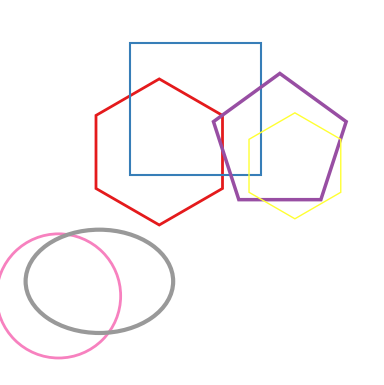[{"shape": "hexagon", "thickness": 2, "radius": 0.95, "center": [0.414, 0.605]}, {"shape": "square", "thickness": 1.5, "radius": 0.85, "center": [0.508, 0.717]}, {"shape": "pentagon", "thickness": 2.5, "radius": 0.91, "center": [0.727, 0.628]}, {"shape": "hexagon", "thickness": 1, "radius": 0.69, "center": [0.766, 0.569]}, {"shape": "circle", "thickness": 2, "radius": 0.81, "center": [0.152, 0.231]}, {"shape": "oval", "thickness": 3, "radius": 0.96, "center": [0.258, 0.269]}]